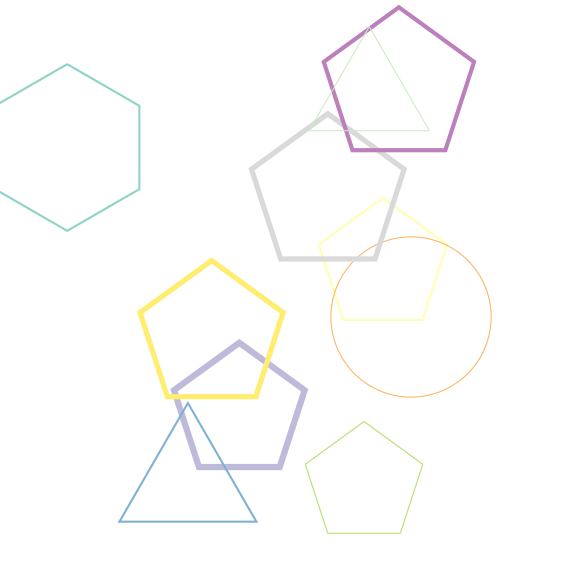[{"shape": "hexagon", "thickness": 1, "radius": 0.72, "center": [0.116, 0.744]}, {"shape": "pentagon", "thickness": 1, "radius": 0.58, "center": [0.663, 0.539]}, {"shape": "pentagon", "thickness": 3, "radius": 0.59, "center": [0.414, 0.287]}, {"shape": "triangle", "thickness": 1, "radius": 0.68, "center": [0.325, 0.164]}, {"shape": "circle", "thickness": 0.5, "radius": 0.69, "center": [0.712, 0.45]}, {"shape": "pentagon", "thickness": 0.5, "radius": 0.53, "center": [0.63, 0.162]}, {"shape": "pentagon", "thickness": 2.5, "radius": 0.69, "center": [0.568, 0.663]}, {"shape": "pentagon", "thickness": 2, "radius": 0.68, "center": [0.691, 0.85]}, {"shape": "triangle", "thickness": 0.5, "radius": 0.6, "center": [0.639, 0.833]}, {"shape": "pentagon", "thickness": 2.5, "radius": 0.65, "center": [0.366, 0.418]}]